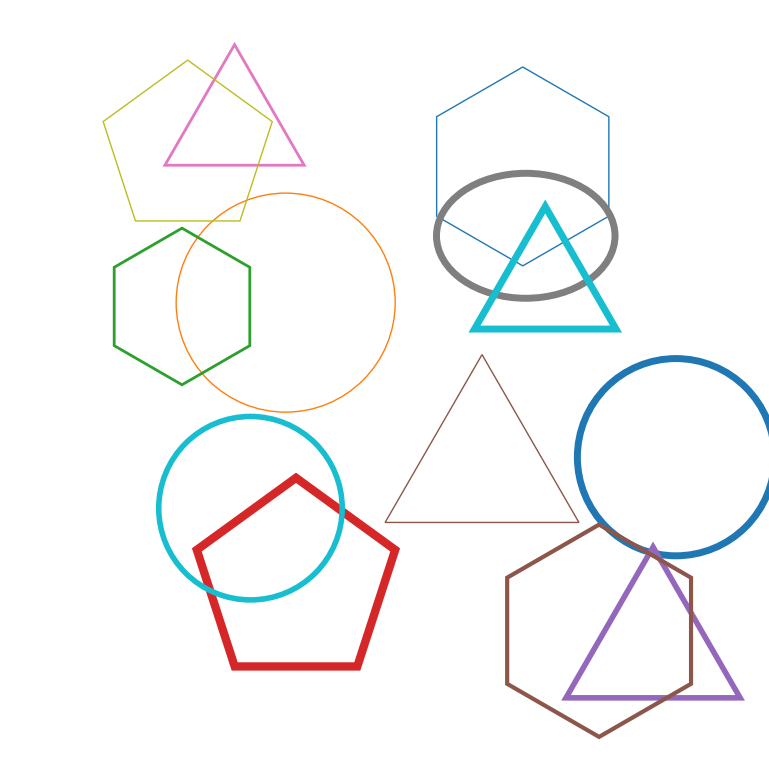[{"shape": "hexagon", "thickness": 0.5, "radius": 0.65, "center": [0.679, 0.784]}, {"shape": "circle", "thickness": 2.5, "radius": 0.64, "center": [0.878, 0.406]}, {"shape": "circle", "thickness": 0.5, "radius": 0.71, "center": [0.371, 0.607]}, {"shape": "hexagon", "thickness": 1, "radius": 0.51, "center": [0.236, 0.602]}, {"shape": "pentagon", "thickness": 3, "radius": 0.68, "center": [0.384, 0.244]}, {"shape": "triangle", "thickness": 2, "radius": 0.65, "center": [0.848, 0.159]}, {"shape": "hexagon", "thickness": 1.5, "radius": 0.69, "center": [0.778, 0.181]}, {"shape": "triangle", "thickness": 0.5, "radius": 0.73, "center": [0.626, 0.394]}, {"shape": "triangle", "thickness": 1, "radius": 0.52, "center": [0.305, 0.838]}, {"shape": "oval", "thickness": 2.5, "radius": 0.58, "center": [0.683, 0.694]}, {"shape": "pentagon", "thickness": 0.5, "radius": 0.58, "center": [0.244, 0.806]}, {"shape": "circle", "thickness": 2, "radius": 0.6, "center": [0.325, 0.34]}, {"shape": "triangle", "thickness": 2.5, "radius": 0.53, "center": [0.708, 0.626]}]